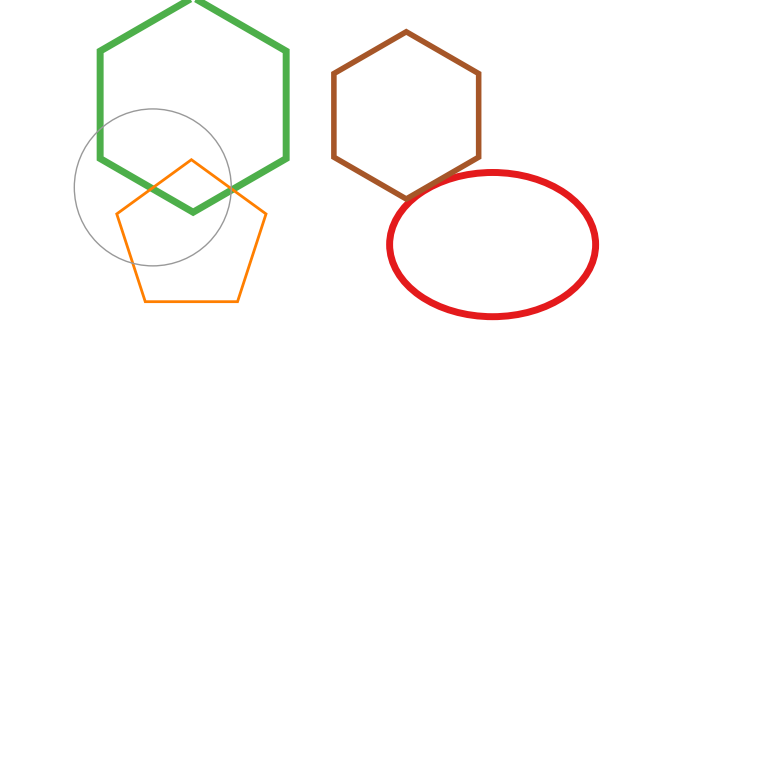[{"shape": "oval", "thickness": 2.5, "radius": 0.67, "center": [0.64, 0.682]}, {"shape": "hexagon", "thickness": 2.5, "radius": 0.7, "center": [0.251, 0.864]}, {"shape": "pentagon", "thickness": 1, "radius": 0.51, "center": [0.249, 0.691]}, {"shape": "hexagon", "thickness": 2, "radius": 0.54, "center": [0.528, 0.85]}, {"shape": "circle", "thickness": 0.5, "radius": 0.51, "center": [0.198, 0.757]}]